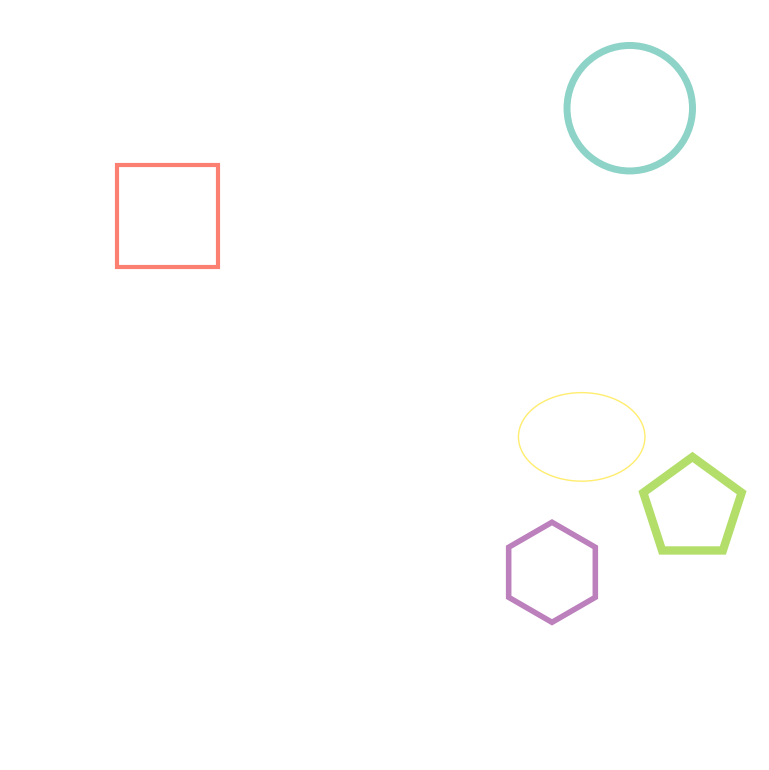[{"shape": "circle", "thickness": 2.5, "radius": 0.41, "center": [0.818, 0.859]}, {"shape": "square", "thickness": 1.5, "radius": 0.33, "center": [0.217, 0.719]}, {"shape": "pentagon", "thickness": 3, "radius": 0.34, "center": [0.899, 0.339]}, {"shape": "hexagon", "thickness": 2, "radius": 0.32, "center": [0.717, 0.257]}, {"shape": "oval", "thickness": 0.5, "radius": 0.41, "center": [0.755, 0.433]}]